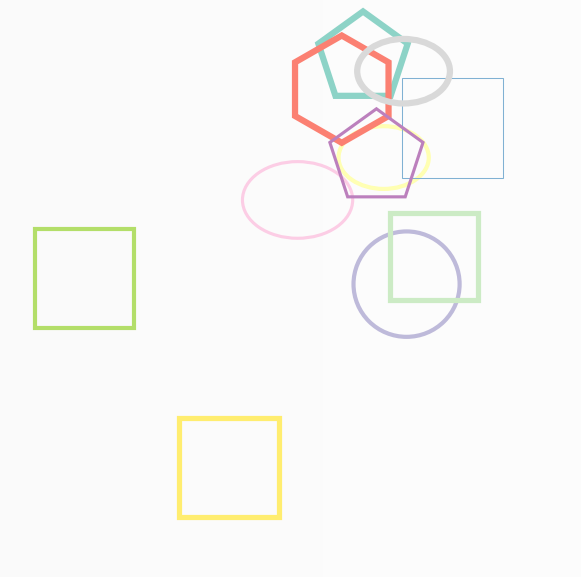[{"shape": "pentagon", "thickness": 3, "radius": 0.4, "center": [0.625, 0.899]}, {"shape": "oval", "thickness": 2, "radius": 0.39, "center": [0.66, 0.726]}, {"shape": "circle", "thickness": 2, "radius": 0.46, "center": [0.699, 0.507]}, {"shape": "hexagon", "thickness": 3, "radius": 0.46, "center": [0.588, 0.845]}, {"shape": "square", "thickness": 0.5, "radius": 0.43, "center": [0.778, 0.778]}, {"shape": "square", "thickness": 2, "radius": 0.43, "center": [0.145, 0.517]}, {"shape": "oval", "thickness": 1.5, "radius": 0.47, "center": [0.512, 0.653]}, {"shape": "oval", "thickness": 3, "radius": 0.4, "center": [0.694, 0.876]}, {"shape": "pentagon", "thickness": 1.5, "radius": 0.42, "center": [0.648, 0.726]}, {"shape": "square", "thickness": 2.5, "radius": 0.38, "center": [0.746, 0.555]}, {"shape": "square", "thickness": 2.5, "radius": 0.43, "center": [0.394, 0.189]}]